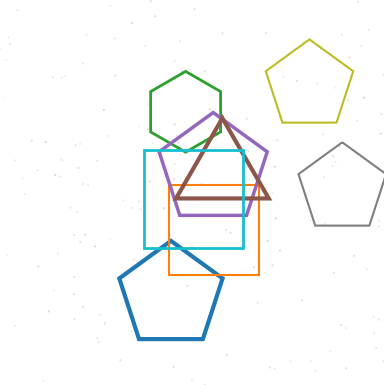[{"shape": "pentagon", "thickness": 3, "radius": 0.71, "center": [0.444, 0.233]}, {"shape": "square", "thickness": 1.5, "radius": 0.58, "center": [0.556, 0.402]}, {"shape": "hexagon", "thickness": 2, "radius": 0.52, "center": [0.482, 0.71]}, {"shape": "pentagon", "thickness": 2.5, "radius": 0.74, "center": [0.554, 0.56]}, {"shape": "triangle", "thickness": 3, "radius": 0.7, "center": [0.578, 0.554]}, {"shape": "pentagon", "thickness": 1.5, "radius": 0.6, "center": [0.889, 0.511]}, {"shape": "pentagon", "thickness": 1.5, "radius": 0.6, "center": [0.804, 0.778]}, {"shape": "square", "thickness": 2, "radius": 0.64, "center": [0.502, 0.484]}]